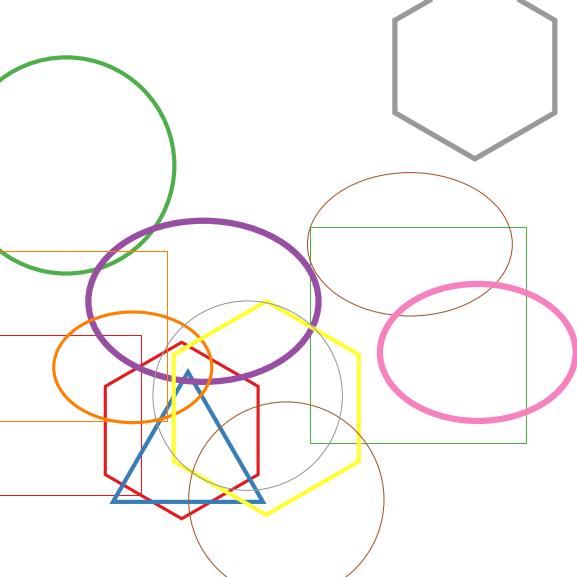[{"shape": "square", "thickness": 0.5, "radius": 0.69, "center": [0.105, 0.28]}, {"shape": "hexagon", "thickness": 1.5, "radius": 0.76, "center": [0.315, 0.254]}, {"shape": "triangle", "thickness": 2, "radius": 0.75, "center": [0.325, 0.205]}, {"shape": "circle", "thickness": 2, "radius": 0.94, "center": [0.115, 0.713]}, {"shape": "square", "thickness": 0.5, "radius": 0.93, "center": [0.724, 0.419]}, {"shape": "oval", "thickness": 3, "radius": 1.0, "center": [0.352, 0.477]}, {"shape": "oval", "thickness": 1.5, "radius": 0.68, "center": [0.23, 0.363]}, {"shape": "square", "thickness": 0.5, "radius": 0.74, "center": [0.142, 0.417]}, {"shape": "hexagon", "thickness": 2, "radius": 0.93, "center": [0.461, 0.293]}, {"shape": "circle", "thickness": 0.5, "radius": 0.85, "center": [0.496, 0.134]}, {"shape": "oval", "thickness": 0.5, "radius": 0.89, "center": [0.71, 0.576]}, {"shape": "oval", "thickness": 3, "radius": 0.85, "center": [0.827, 0.389]}, {"shape": "circle", "thickness": 0.5, "radius": 0.82, "center": [0.429, 0.314]}, {"shape": "hexagon", "thickness": 2.5, "radius": 0.8, "center": [0.822, 0.884]}]